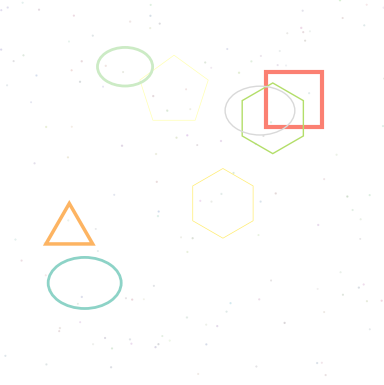[{"shape": "oval", "thickness": 2, "radius": 0.47, "center": [0.22, 0.265]}, {"shape": "pentagon", "thickness": 0.5, "radius": 0.47, "center": [0.452, 0.763]}, {"shape": "square", "thickness": 3, "radius": 0.36, "center": [0.764, 0.742]}, {"shape": "triangle", "thickness": 2.5, "radius": 0.35, "center": [0.18, 0.401]}, {"shape": "hexagon", "thickness": 1, "radius": 0.46, "center": [0.709, 0.693]}, {"shape": "oval", "thickness": 1, "radius": 0.45, "center": [0.675, 0.713]}, {"shape": "oval", "thickness": 2, "radius": 0.36, "center": [0.325, 0.827]}, {"shape": "hexagon", "thickness": 0.5, "radius": 0.45, "center": [0.579, 0.472]}]